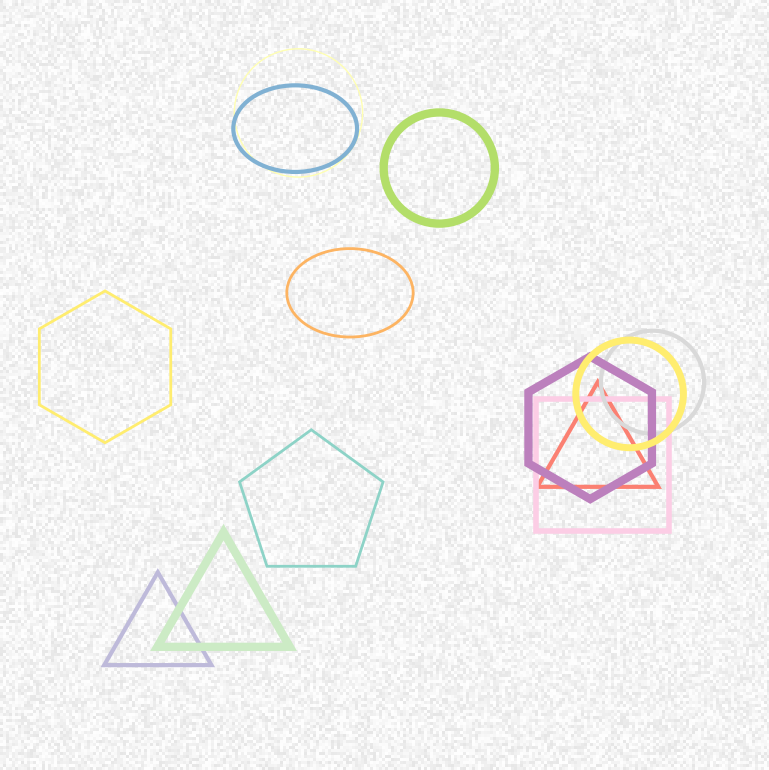[{"shape": "pentagon", "thickness": 1, "radius": 0.49, "center": [0.404, 0.344]}, {"shape": "circle", "thickness": 0.5, "radius": 0.42, "center": [0.388, 0.853]}, {"shape": "triangle", "thickness": 1.5, "radius": 0.4, "center": [0.205, 0.176]}, {"shape": "triangle", "thickness": 1.5, "radius": 0.45, "center": [0.776, 0.413]}, {"shape": "oval", "thickness": 1.5, "radius": 0.4, "center": [0.383, 0.833]}, {"shape": "oval", "thickness": 1, "radius": 0.41, "center": [0.455, 0.62]}, {"shape": "circle", "thickness": 3, "radius": 0.36, "center": [0.57, 0.782]}, {"shape": "square", "thickness": 2, "radius": 0.43, "center": [0.782, 0.396]}, {"shape": "circle", "thickness": 1.5, "radius": 0.33, "center": [0.847, 0.504]}, {"shape": "hexagon", "thickness": 3, "radius": 0.46, "center": [0.766, 0.444]}, {"shape": "triangle", "thickness": 3, "radius": 0.5, "center": [0.29, 0.21]}, {"shape": "circle", "thickness": 2.5, "radius": 0.35, "center": [0.818, 0.488]}, {"shape": "hexagon", "thickness": 1, "radius": 0.49, "center": [0.136, 0.524]}]